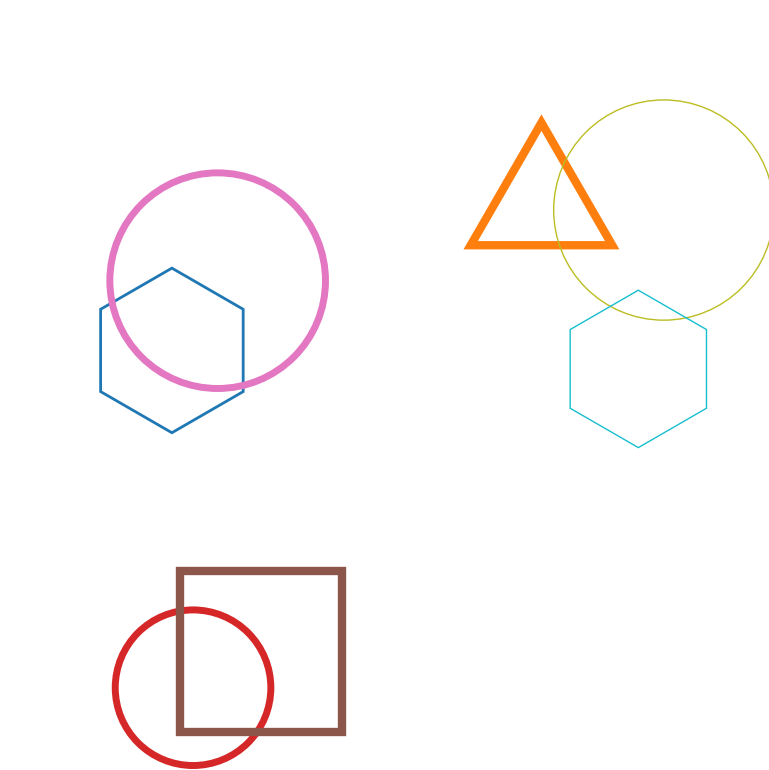[{"shape": "hexagon", "thickness": 1, "radius": 0.53, "center": [0.223, 0.545]}, {"shape": "triangle", "thickness": 3, "radius": 0.53, "center": [0.703, 0.735]}, {"shape": "circle", "thickness": 2.5, "radius": 0.51, "center": [0.251, 0.107]}, {"shape": "square", "thickness": 3, "radius": 0.52, "center": [0.339, 0.154]}, {"shape": "circle", "thickness": 2.5, "radius": 0.7, "center": [0.283, 0.635]}, {"shape": "circle", "thickness": 0.5, "radius": 0.72, "center": [0.862, 0.727]}, {"shape": "hexagon", "thickness": 0.5, "radius": 0.51, "center": [0.829, 0.521]}]